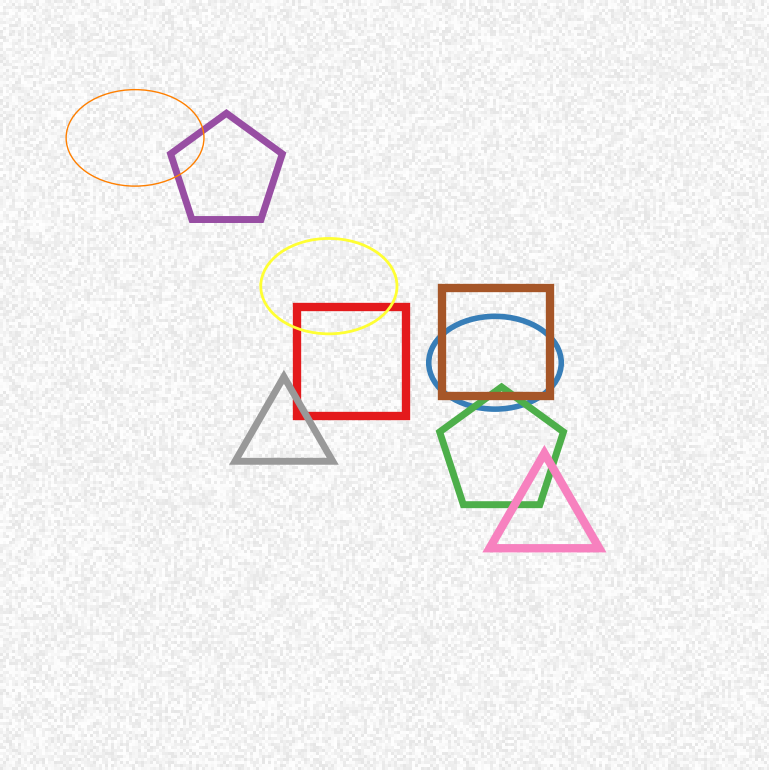[{"shape": "square", "thickness": 3, "radius": 0.35, "center": [0.456, 0.531]}, {"shape": "oval", "thickness": 2, "radius": 0.43, "center": [0.643, 0.529]}, {"shape": "pentagon", "thickness": 2.5, "radius": 0.42, "center": [0.651, 0.413]}, {"shape": "pentagon", "thickness": 2.5, "radius": 0.38, "center": [0.294, 0.777]}, {"shape": "oval", "thickness": 0.5, "radius": 0.45, "center": [0.175, 0.821]}, {"shape": "oval", "thickness": 1, "radius": 0.44, "center": [0.427, 0.628]}, {"shape": "square", "thickness": 3, "radius": 0.35, "center": [0.644, 0.556]}, {"shape": "triangle", "thickness": 3, "radius": 0.41, "center": [0.707, 0.329]}, {"shape": "triangle", "thickness": 2.5, "radius": 0.37, "center": [0.369, 0.438]}]